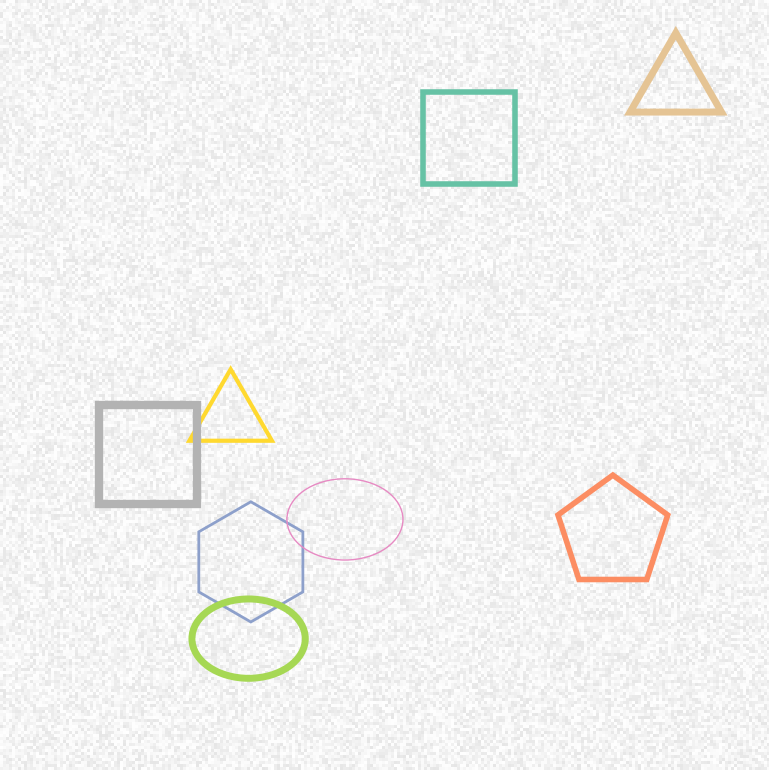[{"shape": "square", "thickness": 2, "radius": 0.3, "center": [0.609, 0.82]}, {"shape": "pentagon", "thickness": 2, "radius": 0.37, "center": [0.796, 0.308]}, {"shape": "hexagon", "thickness": 1, "radius": 0.39, "center": [0.326, 0.27]}, {"shape": "oval", "thickness": 0.5, "radius": 0.38, "center": [0.448, 0.325]}, {"shape": "oval", "thickness": 2.5, "radius": 0.37, "center": [0.323, 0.171]}, {"shape": "triangle", "thickness": 1.5, "radius": 0.31, "center": [0.3, 0.459]}, {"shape": "triangle", "thickness": 2.5, "radius": 0.34, "center": [0.878, 0.889]}, {"shape": "square", "thickness": 3, "radius": 0.32, "center": [0.192, 0.41]}]